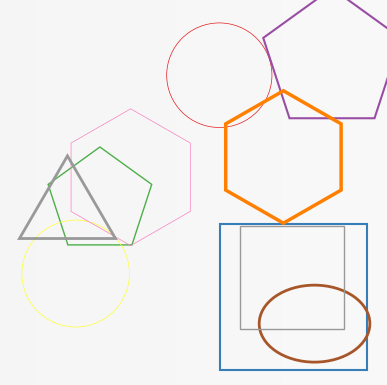[{"shape": "circle", "thickness": 0.5, "radius": 0.68, "center": [0.566, 0.805]}, {"shape": "square", "thickness": 1.5, "radius": 0.95, "center": [0.756, 0.228]}, {"shape": "pentagon", "thickness": 1, "radius": 0.7, "center": [0.258, 0.478]}, {"shape": "pentagon", "thickness": 1.5, "radius": 0.93, "center": [0.857, 0.844]}, {"shape": "hexagon", "thickness": 2.5, "radius": 0.86, "center": [0.731, 0.592]}, {"shape": "circle", "thickness": 0.5, "radius": 0.69, "center": [0.195, 0.289]}, {"shape": "oval", "thickness": 2, "radius": 0.71, "center": [0.812, 0.159]}, {"shape": "hexagon", "thickness": 0.5, "radius": 0.89, "center": [0.337, 0.54]}, {"shape": "triangle", "thickness": 2, "radius": 0.72, "center": [0.174, 0.452]}, {"shape": "square", "thickness": 1, "radius": 0.67, "center": [0.754, 0.279]}]